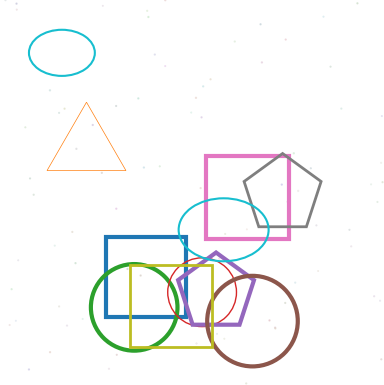[{"shape": "square", "thickness": 3, "radius": 0.52, "center": [0.379, 0.28]}, {"shape": "triangle", "thickness": 0.5, "radius": 0.59, "center": [0.225, 0.616]}, {"shape": "circle", "thickness": 3, "radius": 0.56, "center": [0.349, 0.202]}, {"shape": "circle", "thickness": 1, "radius": 0.45, "center": [0.525, 0.241]}, {"shape": "pentagon", "thickness": 3, "radius": 0.52, "center": [0.561, 0.24]}, {"shape": "circle", "thickness": 3, "radius": 0.59, "center": [0.656, 0.166]}, {"shape": "square", "thickness": 3, "radius": 0.54, "center": [0.644, 0.488]}, {"shape": "pentagon", "thickness": 2, "radius": 0.53, "center": [0.734, 0.496]}, {"shape": "square", "thickness": 2, "radius": 0.53, "center": [0.444, 0.205]}, {"shape": "oval", "thickness": 1.5, "radius": 0.43, "center": [0.161, 0.863]}, {"shape": "oval", "thickness": 1.5, "radius": 0.58, "center": [0.581, 0.403]}]